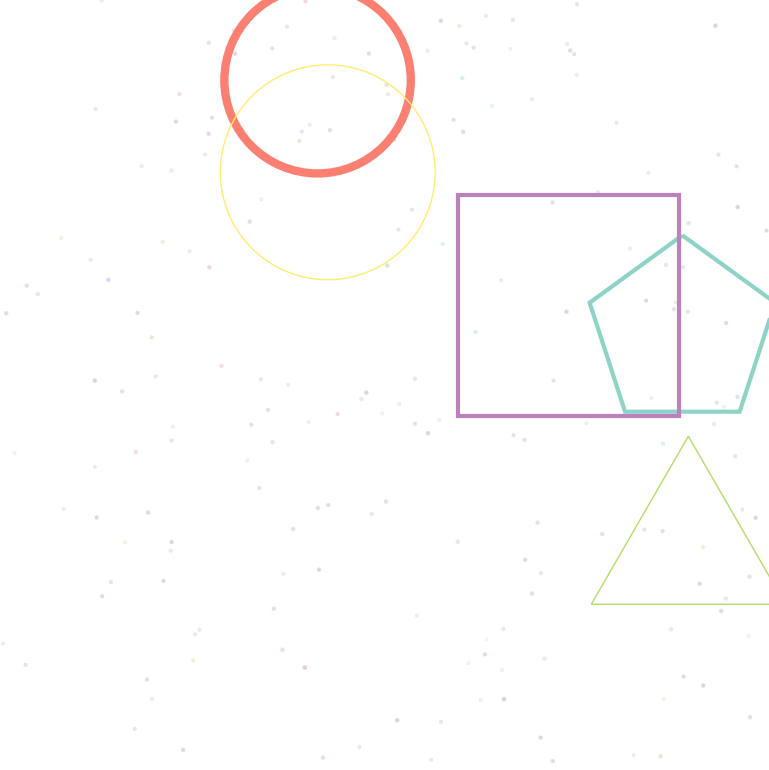[{"shape": "pentagon", "thickness": 1.5, "radius": 0.63, "center": [0.886, 0.568]}, {"shape": "circle", "thickness": 3, "radius": 0.61, "center": [0.412, 0.896]}, {"shape": "triangle", "thickness": 0.5, "radius": 0.73, "center": [0.894, 0.288]}, {"shape": "square", "thickness": 1.5, "radius": 0.72, "center": [0.738, 0.603]}, {"shape": "circle", "thickness": 0.5, "radius": 0.7, "center": [0.426, 0.776]}]